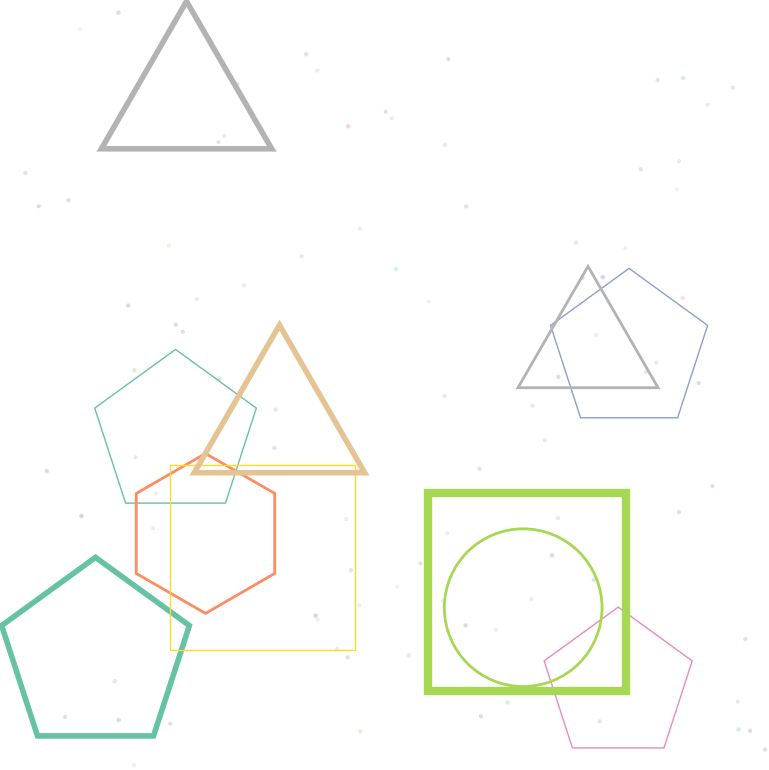[{"shape": "pentagon", "thickness": 2, "radius": 0.64, "center": [0.124, 0.148]}, {"shape": "pentagon", "thickness": 0.5, "radius": 0.55, "center": [0.228, 0.436]}, {"shape": "hexagon", "thickness": 1, "radius": 0.52, "center": [0.267, 0.307]}, {"shape": "pentagon", "thickness": 0.5, "radius": 0.54, "center": [0.817, 0.544]}, {"shape": "pentagon", "thickness": 0.5, "radius": 0.51, "center": [0.803, 0.11]}, {"shape": "square", "thickness": 3, "radius": 0.64, "center": [0.684, 0.231]}, {"shape": "circle", "thickness": 1, "radius": 0.51, "center": [0.679, 0.211]}, {"shape": "square", "thickness": 0.5, "radius": 0.6, "center": [0.341, 0.276]}, {"shape": "triangle", "thickness": 2, "radius": 0.64, "center": [0.363, 0.45]}, {"shape": "triangle", "thickness": 1, "radius": 0.53, "center": [0.764, 0.549]}, {"shape": "triangle", "thickness": 2, "radius": 0.64, "center": [0.242, 0.871]}]